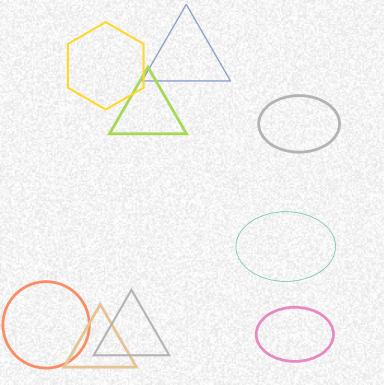[{"shape": "oval", "thickness": 0.5, "radius": 0.65, "center": [0.742, 0.36]}, {"shape": "circle", "thickness": 2, "radius": 0.56, "center": [0.12, 0.156]}, {"shape": "triangle", "thickness": 1, "radius": 0.66, "center": [0.484, 0.856]}, {"shape": "oval", "thickness": 2, "radius": 0.5, "center": [0.766, 0.132]}, {"shape": "triangle", "thickness": 2, "radius": 0.58, "center": [0.384, 0.71]}, {"shape": "hexagon", "thickness": 1.5, "radius": 0.57, "center": [0.275, 0.829]}, {"shape": "triangle", "thickness": 2, "radius": 0.54, "center": [0.26, 0.101]}, {"shape": "triangle", "thickness": 1.5, "radius": 0.57, "center": [0.342, 0.134]}, {"shape": "oval", "thickness": 2, "radius": 0.53, "center": [0.777, 0.678]}]